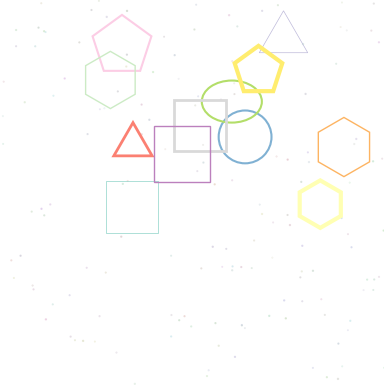[{"shape": "square", "thickness": 0.5, "radius": 0.34, "center": [0.343, 0.462]}, {"shape": "hexagon", "thickness": 3, "radius": 0.31, "center": [0.832, 0.47]}, {"shape": "triangle", "thickness": 0.5, "radius": 0.36, "center": [0.736, 0.899]}, {"shape": "triangle", "thickness": 2, "radius": 0.29, "center": [0.345, 0.624]}, {"shape": "circle", "thickness": 1.5, "radius": 0.34, "center": [0.637, 0.644]}, {"shape": "hexagon", "thickness": 1, "radius": 0.38, "center": [0.893, 0.618]}, {"shape": "oval", "thickness": 1.5, "radius": 0.39, "center": [0.602, 0.736]}, {"shape": "pentagon", "thickness": 1.5, "radius": 0.4, "center": [0.317, 0.881]}, {"shape": "square", "thickness": 2, "radius": 0.34, "center": [0.52, 0.674]}, {"shape": "square", "thickness": 1, "radius": 0.36, "center": [0.472, 0.601]}, {"shape": "hexagon", "thickness": 1, "radius": 0.37, "center": [0.287, 0.792]}, {"shape": "pentagon", "thickness": 3, "radius": 0.33, "center": [0.671, 0.816]}]